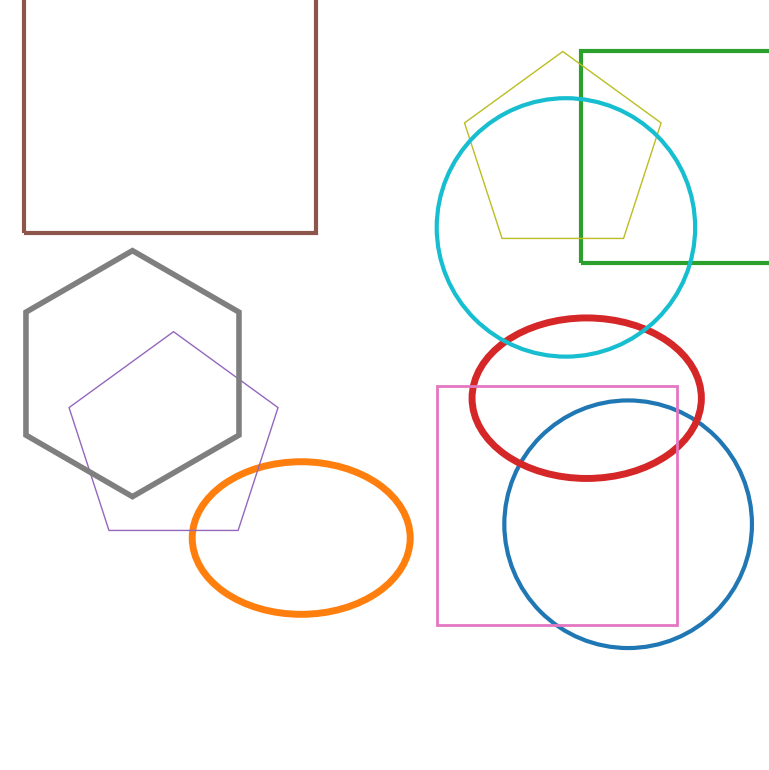[{"shape": "circle", "thickness": 1.5, "radius": 0.8, "center": [0.816, 0.319]}, {"shape": "oval", "thickness": 2.5, "radius": 0.71, "center": [0.391, 0.301]}, {"shape": "square", "thickness": 1.5, "radius": 0.69, "center": [0.893, 0.796]}, {"shape": "oval", "thickness": 2.5, "radius": 0.74, "center": [0.762, 0.483]}, {"shape": "pentagon", "thickness": 0.5, "radius": 0.71, "center": [0.225, 0.427]}, {"shape": "square", "thickness": 1.5, "radius": 0.95, "center": [0.221, 0.887]}, {"shape": "square", "thickness": 1, "radius": 0.78, "center": [0.723, 0.344]}, {"shape": "hexagon", "thickness": 2, "radius": 0.8, "center": [0.172, 0.515]}, {"shape": "pentagon", "thickness": 0.5, "radius": 0.67, "center": [0.731, 0.799]}, {"shape": "circle", "thickness": 1.5, "radius": 0.84, "center": [0.735, 0.705]}]